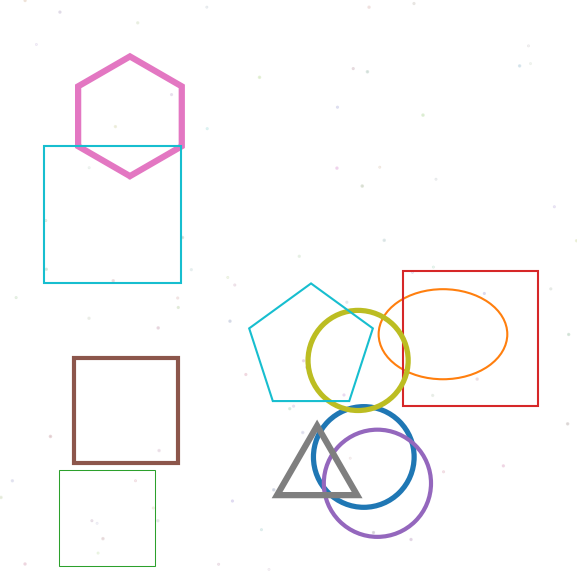[{"shape": "circle", "thickness": 2.5, "radius": 0.44, "center": [0.63, 0.208]}, {"shape": "oval", "thickness": 1, "radius": 0.56, "center": [0.767, 0.42]}, {"shape": "square", "thickness": 0.5, "radius": 0.42, "center": [0.185, 0.103]}, {"shape": "square", "thickness": 1, "radius": 0.58, "center": [0.815, 0.413]}, {"shape": "circle", "thickness": 2, "radius": 0.46, "center": [0.654, 0.162]}, {"shape": "square", "thickness": 2, "radius": 0.45, "center": [0.218, 0.289]}, {"shape": "hexagon", "thickness": 3, "radius": 0.52, "center": [0.225, 0.798]}, {"shape": "triangle", "thickness": 3, "radius": 0.4, "center": [0.549, 0.182]}, {"shape": "circle", "thickness": 2.5, "radius": 0.43, "center": [0.62, 0.375]}, {"shape": "square", "thickness": 1, "radius": 0.59, "center": [0.195, 0.627]}, {"shape": "pentagon", "thickness": 1, "radius": 0.56, "center": [0.539, 0.396]}]